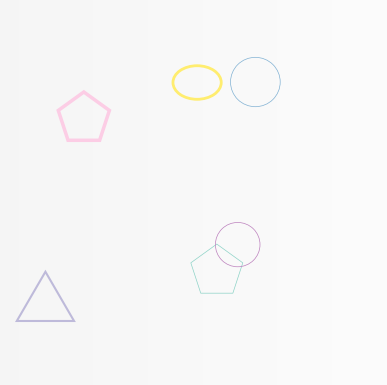[{"shape": "pentagon", "thickness": 0.5, "radius": 0.35, "center": [0.559, 0.296]}, {"shape": "triangle", "thickness": 1.5, "radius": 0.43, "center": [0.117, 0.209]}, {"shape": "circle", "thickness": 0.5, "radius": 0.32, "center": [0.659, 0.787]}, {"shape": "pentagon", "thickness": 2.5, "radius": 0.35, "center": [0.216, 0.692]}, {"shape": "circle", "thickness": 0.5, "radius": 0.29, "center": [0.613, 0.365]}, {"shape": "oval", "thickness": 2, "radius": 0.31, "center": [0.509, 0.786]}]